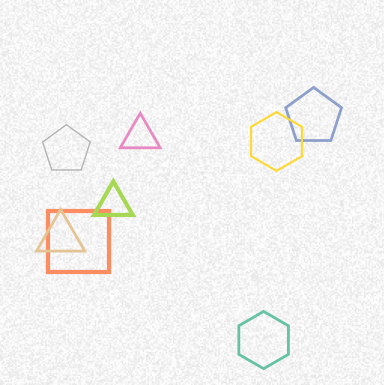[{"shape": "hexagon", "thickness": 2, "radius": 0.37, "center": [0.685, 0.117]}, {"shape": "square", "thickness": 3, "radius": 0.4, "center": [0.204, 0.372]}, {"shape": "pentagon", "thickness": 2, "radius": 0.38, "center": [0.815, 0.697]}, {"shape": "triangle", "thickness": 2, "radius": 0.3, "center": [0.364, 0.646]}, {"shape": "triangle", "thickness": 3, "radius": 0.29, "center": [0.294, 0.471]}, {"shape": "hexagon", "thickness": 1.5, "radius": 0.38, "center": [0.718, 0.632]}, {"shape": "triangle", "thickness": 2, "radius": 0.36, "center": [0.158, 0.384]}, {"shape": "pentagon", "thickness": 1, "radius": 0.32, "center": [0.173, 0.611]}]